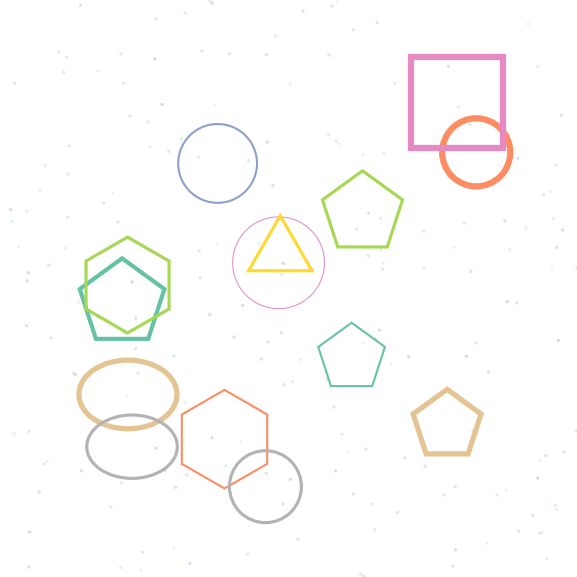[{"shape": "pentagon", "thickness": 2, "radius": 0.39, "center": [0.211, 0.475]}, {"shape": "pentagon", "thickness": 1, "radius": 0.3, "center": [0.609, 0.38]}, {"shape": "circle", "thickness": 3, "radius": 0.29, "center": [0.825, 0.735]}, {"shape": "hexagon", "thickness": 1, "radius": 0.43, "center": [0.389, 0.239]}, {"shape": "circle", "thickness": 1, "radius": 0.34, "center": [0.377, 0.716]}, {"shape": "circle", "thickness": 0.5, "radius": 0.4, "center": [0.482, 0.544]}, {"shape": "square", "thickness": 3, "radius": 0.4, "center": [0.791, 0.822]}, {"shape": "hexagon", "thickness": 1.5, "radius": 0.42, "center": [0.221, 0.506]}, {"shape": "pentagon", "thickness": 1.5, "radius": 0.36, "center": [0.628, 0.63]}, {"shape": "triangle", "thickness": 1.5, "radius": 0.32, "center": [0.485, 0.562]}, {"shape": "pentagon", "thickness": 2.5, "radius": 0.31, "center": [0.774, 0.263]}, {"shape": "oval", "thickness": 2.5, "radius": 0.42, "center": [0.222, 0.316]}, {"shape": "oval", "thickness": 1.5, "radius": 0.39, "center": [0.229, 0.226]}, {"shape": "circle", "thickness": 1.5, "radius": 0.31, "center": [0.46, 0.156]}]